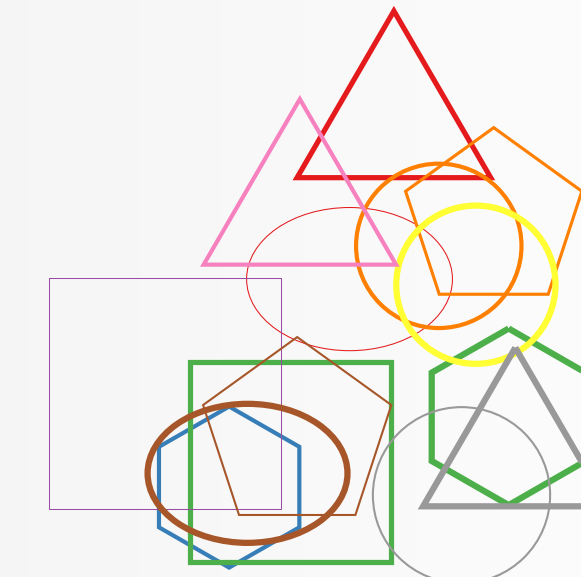[{"shape": "triangle", "thickness": 2.5, "radius": 0.96, "center": [0.678, 0.788]}, {"shape": "oval", "thickness": 0.5, "radius": 0.89, "center": [0.601, 0.516]}, {"shape": "hexagon", "thickness": 2, "radius": 0.7, "center": [0.394, 0.156]}, {"shape": "square", "thickness": 2.5, "radius": 0.86, "center": [0.499, 0.199]}, {"shape": "hexagon", "thickness": 3, "radius": 0.76, "center": [0.875, 0.277]}, {"shape": "square", "thickness": 0.5, "radius": 1.0, "center": [0.285, 0.318]}, {"shape": "pentagon", "thickness": 1.5, "radius": 0.8, "center": [0.849, 0.619]}, {"shape": "circle", "thickness": 2, "radius": 0.71, "center": [0.755, 0.573]}, {"shape": "circle", "thickness": 3, "radius": 0.68, "center": [0.819, 0.506]}, {"shape": "oval", "thickness": 3, "radius": 0.86, "center": [0.426, 0.179]}, {"shape": "pentagon", "thickness": 1, "radius": 0.85, "center": [0.511, 0.245]}, {"shape": "triangle", "thickness": 2, "radius": 0.96, "center": [0.516, 0.636]}, {"shape": "triangle", "thickness": 3, "radius": 0.92, "center": [0.887, 0.214]}, {"shape": "circle", "thickness": 1, "radius": 0.76, "center": [0.794, 0.142]}]